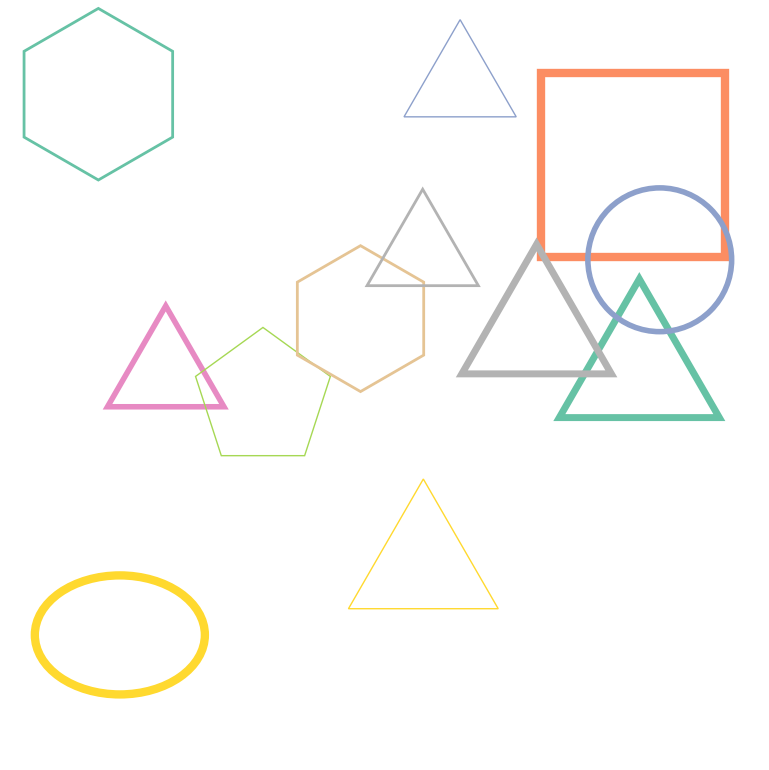[{"shape": "triangle", "thickness": 2.5, "radius": 0.6, "center": [0.83, 0.518]}, {"shape": "hexagon", "thickness": 1, "radius": 0.56, "center": [0.128, 0.878]}, {"shape": "square", "thickness": 3, "radius": 0.6, "center": [0.822, 0.786]}, {"shape": "triangle", "thickness": 0.5, "radius": 0.42, "center": [0.598, 0.89]}, {"shape": "circle", "thickness": 2, "radius": 0.47, "center": [0.857, 0.663]}, {"shape": "triangle", "thickness": 2, "radius": 0.44, "center": [0.215, 0.515]}, {"shape": "pentagon", "thickness": 0.5, "radius": 0.46, "center": [0.342, 0.483]}, {"shape": "triangle", "thickness": 0.5, "radius": 0.56, "center": [0.55, 0.266]}, {"shape": "oval", "thickness": 3, "radius": 0.55, "center": [0.156, 0.175]}, {"shape": "hexagon", "thickness": 1, "radius": 0.47, "center": [0.468, 0.586]}, {"shape": "triangle", "thickness": 2.5, "radius": 0.56, "center": [0.697, 0.571]}, {"shape": "triangle", "thickness": 1, "radius": 0.42, "center": [0.549, 0.671]}]